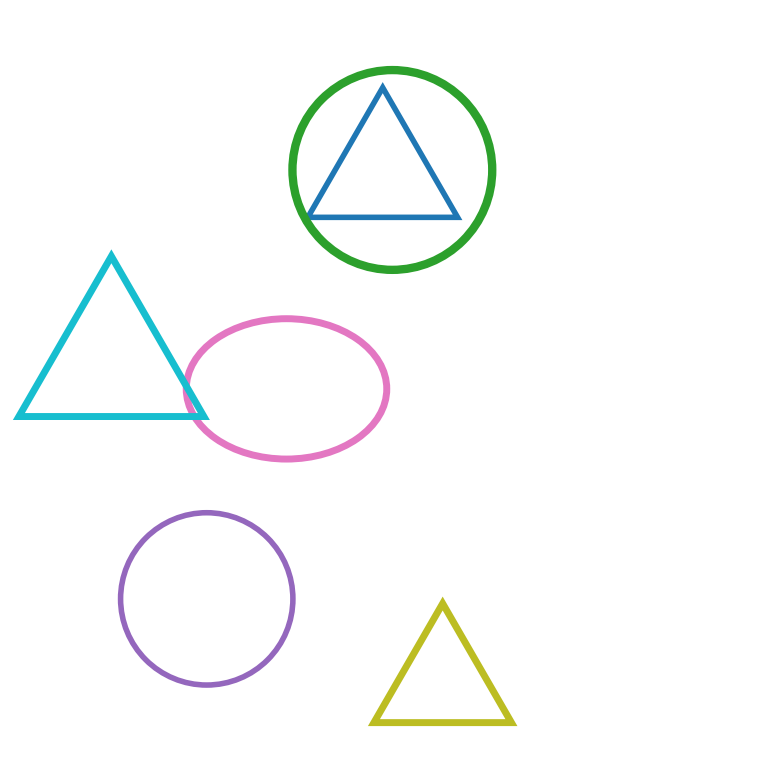[{"shape": "triangle", "thickness": 2, "radius": 0.56, "center": [0.497, 0.774]}, {"shape": "circle", "thickness": 3, "radius": 0.65, "center": [0.51, 0.779]}, {"shape": "circle", "thickness": 2, "radius": 0.56, "center": [0.268, 0.222]}, {"shape": "oval", "thickness": 2.5, "radius": 0.65, "center": [0.372, 0.495]}, {"shape": "triangle", "thickness": 2.5, "radius": 0.52, "center": [0.575, 0.113]}, {"shape": "triangle", "thickness": 2.5, "radius": 0.69, "center": [0.145, 0.528]}]